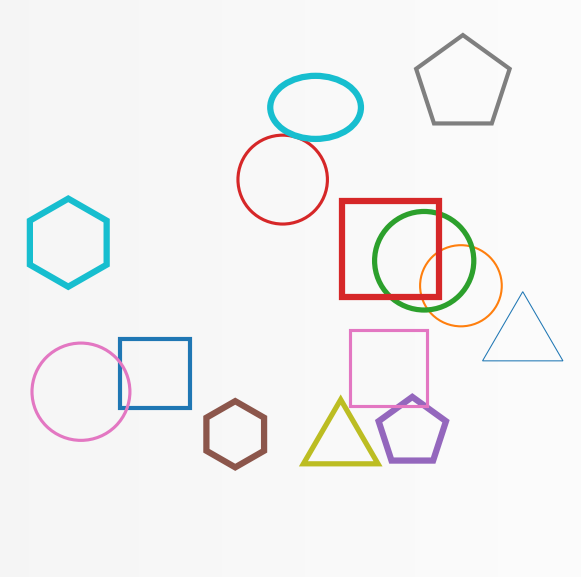[{"shape": "square", "thickness": 2, "radius": 0.3, "center": [0.266, 0.353]}, {"shape": "triangle", "thickness": 0.5, "radius": 0.4, "center": [0.899, 0.414]}, {"shape": "circle", "thickness": 1, "radius": 0.35, "center": [0.793, 0.504]}, {"shape": "circle", "thickness": 2.5, "radius": 0.43, "center": [0.73, 0.548]}, {"shape": "square", "thickness": 3, "radius": 0.42, "center": [0.672, 0.568]}, {"shape": "circle", "thickness": 1.5, "radius": 0.38, "center": [0.486, 0.688]}, {"shape": "pentagon", "thickness": 3, "radius": 0.3, "center": [0.709, 0.251]}, {"shape": "hexagon", "thickness": 3, "radius": 0.29, "center": [0.405, 0.247]}, {"shape": "square", "thickness": 1.5, "radius": 0.33, "center": [0.669, 0.362]}, {"shape": "circle", "thickness": 1.5, "radius": 0.42, "center": [0.139, 0.321]}, {"shape": "pentagon", "thickness": 2, "radius": 0.42, "center": [0.796, 0.854]}, {"shape": "triangle", "thickness": 2.5, "radius": 0.37, "center": [0.586, 0.233]}, {"shape": "hexagon", "thickness": 3, "radius": 0.38, "center": [0.117, 0.579]}, {"shape": "oval", "thickness": 3, "radius": 0.39, "center": [0.543, 0.813]}]